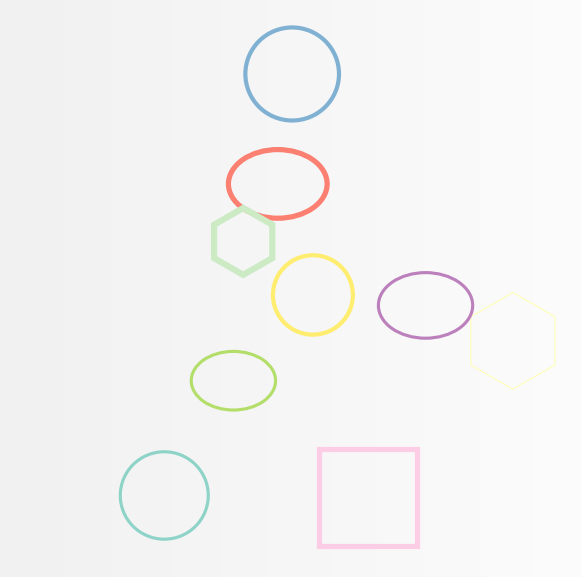[{"shape": "circle", "thickness": 1.5, "radius": 0.38, "center": [0.283, 0.141]}, {"shape": "hexagon", "thickness": 0.5, "radius": 0.42, "center": [0.882, 0.409]}, {"shape": "oval", "thickness": 2.5, "radius": 0.42, "center": [0.478, 0.681]}, {"shape": "circle", "thickness": 2, "radius": 0.4, "center": [0.503, 0.871]}, {"shape": "oval", "thickness": 1.5, "radius": 0.36, "center": [0.402, 0.34]}, {"shape": "square", "thickness": 2.5, "radius": 0.42, "center": [0.633, 0.138]}, {"shape": "oval", "thickness": 1.5, "radius": 0.41, "center": [0.732, 0.47]}, {"shape": "hexagon", "thickness": 3, "radius": 0.29, "center": [0.418, 0.581]}, {"shape": "circle", "thickness": 2, "radius": 0.34, "center": [0.538, 0.488]}]